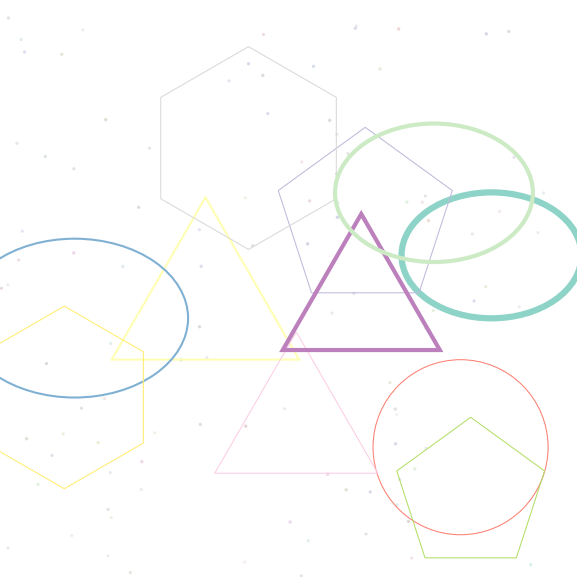[{"shape": "oval", "thickness": 3, "radius": 0.78, "center": [0.851, 0.557]}, {"shape": "triangle", "thickness": 1, "radius": 0.94, "center": [0.356, 0.47]}, {"shape": "pentagon", "thickness": 0.5, "radius": 0.79, "center": [0.632, 0.62]}, {"shape": "circle", "thickness": 0.5, "radius": 0.76, "center": [0.798, 0.225]}, {"shape": "oval", "thickness": 1, "radius": 0.98, "center": [0.129, 0.448]}, {"shape": "pentagon", "thickness": 0.5, "radius": 0.67, "center": [0.815, 0.142]}, {"shape": "triangle", "thickness": 0.5, "radius": 0.82, "center": [0.513, 0.261]}, {"shape": "hexagon", "thickness": 0.5, "radius": 0.88, "center": [0.43, 0.743]}, {"shape": "triangle", "thickness": 2, "radius": 0.79, "center": [0.626, 0.472]}, {"shape": "oval", "thickness": 2, "radius": 0.86, "center": [0.751, 0.665]}, {"shape": "hexagon", "thickness": 0.5, "radius": 0.79, "center": [0.111, 0.311]}]